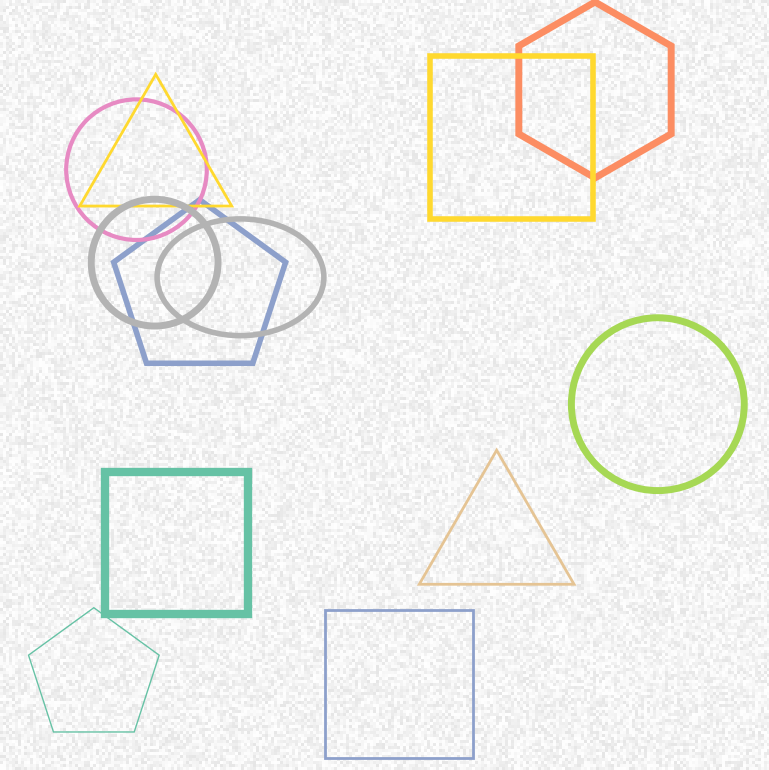[{"shape": "square", "thickness": 3, "radius": 0.46, "center": [0.229, 0.295]}, {"shape": "pentagon", "thickness": 0.5, "radius": 0.45, "center": [0.122, 0.122]}, {"shape": "hexagon", "thickness": 2.5, "radius": 0.57, "center": [0.773, 0.883]}, {"shape": "pentagon", "thickness": 2, "radius": 0.59, "center": [0.259, 0.623]}, {"shape": "square", "thickness": 1, "radius": 0.48, "center": [0.518, 0.112]}, {"shape": "circle", "thickness": 1.5, "radius": 0.46, "center": [0.177, 0.78]}, {"shape": "circle", "thickness": 2.5, "radius": 0.56, "center": [0.854, 0.475]}, {"shape": "square", "thickness": 2, "radius": 0.53, "center": [0.665, 0.821]}, {"shape": "triangle", "thickness": 1, "radius": 0.57, "center": [0.202, 0.789]}, {"shape": "triangle", "thickness": 1, "radius": 0.58, "center": [0.645, 0.299]}, {"shape": "oval", "thickness": 2, "radius": 0.54, "center": [0.312, 0.64]}, {"shape": "circle", "thickness": 2.5, "radius": 0.41, "center": [0.201, 0.659]}]